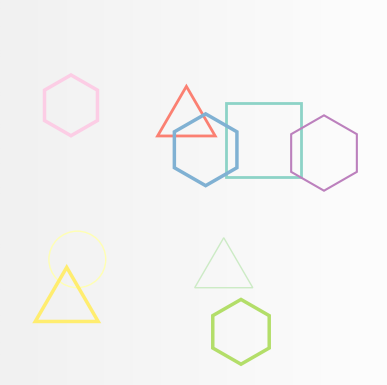[{"shape": "square", "thickness": 2, "radius": 0.48, "center": [0.68, 0.637]}, {"shape": "circle", "thickness": 1, "radius": 0.37, "center": [0.2, 0.326]}, {"shape": "triangle", "thickness": 2, "radius": 0.43, "center": [0.481, 0.69]}, {"shape": "hexagon", "thickness": 2.5, "radius": 0.47, "center": [0.531, 0.611]}, {"shape": "hexagon", "thickness": 2.5, "radius": 0.42, "center": [0.622, 0.138]}, {"shape": "hexagon", "thickness": 2.5, "radius": 0.39, "center": [0.183, 0.726]}, {"shape": "hexagon", "thickness": 1.5, "radius": 0.49, "center": [0.836, 0.603]}, {"shape": "triangle", "thickness": 1, "radius": 0.43, "center": [0.577, 0.296]}, {"shape": "triangle", "thickness": 2.5, "radius": 0.47, "center": [0.172, 0.212]}]